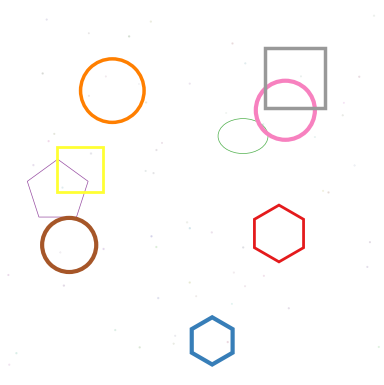[{"shape": "hexagon", "thickness": 2, "radius": 0.37, "center": [0.725, 0.394]}, {"shape": "hexagon", "thickness": 3, "radius": 0.31, "center": [0.551, 0.115]}, {"shape": "oval", "thickness": 0.5, "radius": 0.32, "center": [0.631, 0.647]}, {"shape": "pentagon", "thickness": 0.5, "radius": 0.42, "center": [0.15, 0.503]}, {"shape": "circle", "thickness": 2.5, "radius": 0.41, "center": [0.292, 0.765]}, {"shape": "square", "thickness": 2, "radius": 0.3, "center": [0.207, 0.56]}, {"shape": "circle", "thickness": 3, "radius": 0.35, "center": [0.18, 0.364]}, {"shape": "circle", "thickness": 3, "radius": 0.38, "center": [0.741, 0.714]}, {"shape": "square", "thickness": 2.5, "radius": 0.39, "center": [0.765, 0.796]}]